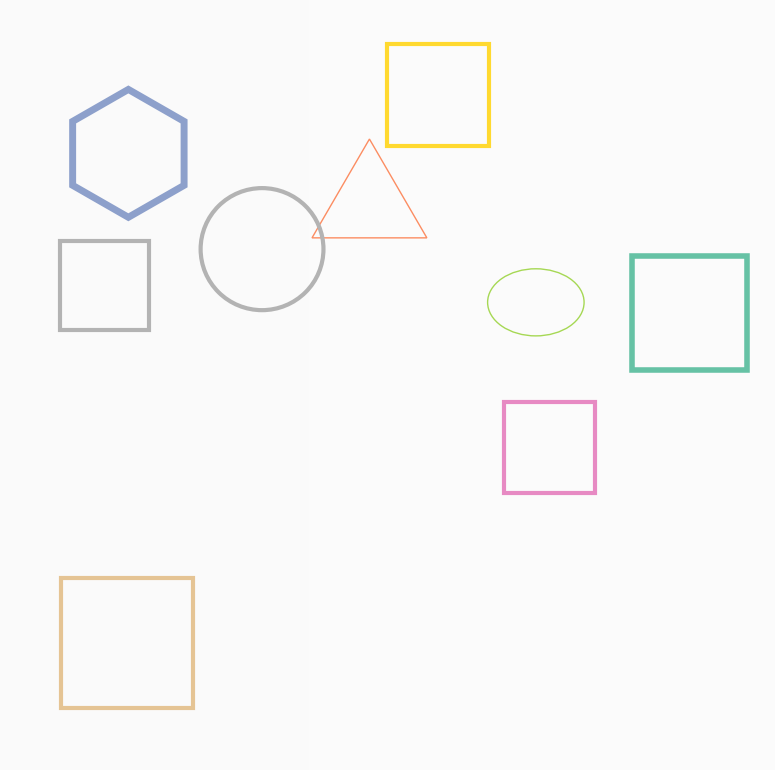[{"shape": "square", "thickness": 2, "radius": 0.37, "center": [0.889, 0.594]}, {"shape": "triangle", "thickness": 0.5, "radius": 0.43, "center": [0.477, 0.734]}, {"shape": "hexagon", "thickness": 2.5, "radius": 0.42, "center": [0.166, 0.801]}, {"shape": "square", "thickness": 1.5, "radius": 0.3, "center": [0.709, 0.419]}, {"shape": "oval", "thickness": 0.5, "radius": 0.31, "center": [0.691, 0.607]}, {"shape": "square", "thickness": 1.5, "radius": 0.33, "center": [0.565, 0.877]}, {"shape": "square", "thickness": 1.5, "radius": 0.42, "center": [0.164, 0.165]}, {"shape": "circle", "thickness": 1.5, "radius": 0.4, "center": [0.338, 0.676]}, {"shape": "square", "thickness": 1.5, "radius": 0.29, "center": [0.135, 0.629]}]